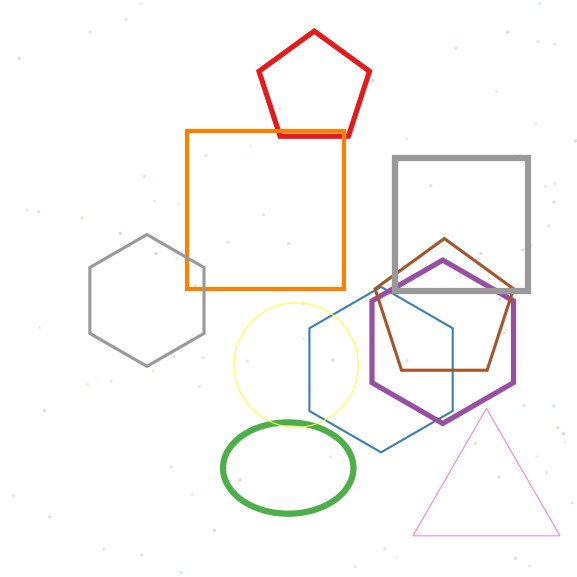[{"shape": "pentagon", "thickness": 2.5, "radius": 0.5, "center": [0.544, 0.845]}, {"shape": "hexagon", "thickness": 1, "radius": 0.72, "center": [0.66, 0.359]}, {"shape": "oval", "thickness": 3, "radius": 0.56, "center": [0.499, 0.189]}, {"shape": "hexagon", "thickness": 2.5, "radius": 0.71, "center": [0.767, 0.407]}, {"shape": "square", "thickness": 2, "radius": 0.68, "center": [0.459, 0.636]}, {"shape": "circle", "thickness": 0.5, "radius": 0.54, "center": [0.513, 0.367]}, {"shape": "pentagon", "thickness": 1.5, "radius": 0.63, "center": [0.769, 0.46]}, {"shape": "triangle", "thickness": 0.5, "radius": 0.74, "center": [0.842, 0.145]}, {"shape": "square", "thickness": 3, "radius": 0.58, "center": [0.8, 0.61]}, {"shape": "hexagon", "thickness": 1.5, "radius": 0.57, "center": [0.254, 0.479]}]